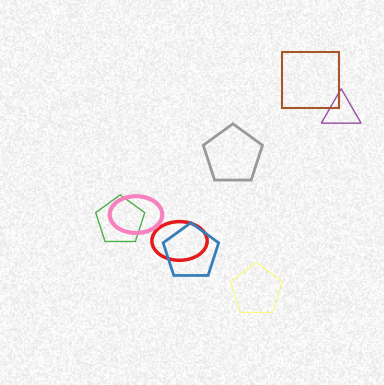[{"shape": "oval", "thickness": 2.5, "radius": 0.36, "center": [0.466, 0.374]}, {"shape": "pentagon", "thickness": 2, "radius": 0.38, "center": [0.496, 0.346]}, {"shape": "pentagon", "thickness": 1, "radius": 0.33, "center": [0.312, 0.427]}, {"shape": "triangle", "thickness": 1, "radius": 0.3, "center": [0.886, 0.71]}, {"shape": "pentagon", "thickness": 0.5, "radius": 0.36, "center": [0.666, 0.247]}, {"shape": "square", "thickness": 1.5, "radius": 0.37, "center": [0.807, 0.792]}, {"shape": "oval", "thickness": 3, "radius": 0.34, "center": [0.353, 0.443]}, {"shape": "pentagon", "thickness": 2, "radius": 0.4, "center": [0.605, 0.598]}]